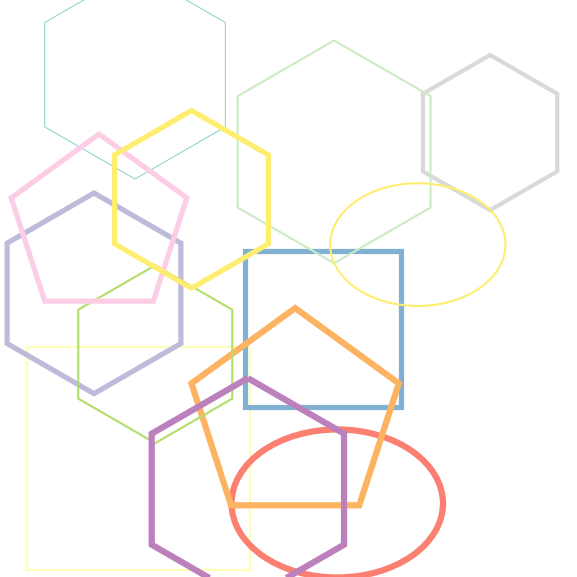[{"shape": "hexagon", "thickness": 0.5, "radius": 0.9, "center": [0.234, 0.87]}, {"shape": "square", "thickness": 1, "radius": 0.97, "center": [0.24, 0.205]}, {"shape": "hexagon", "thickness": 2.5, "radius": 0.87, "center": [0.163, 0.491]}, {"shape": "oval", "thickness": 3, "radius": 0.92, "center": [0.584, 0.127]}, {"shape": "square", "thickness": 2.5, "radius": 0.68, "center": [0.559, 0.429]}, {"shape": "pentagon", "thickness": 3, "radius": 0.94, "center": [0.511, 0.277]}, {"shape": "hexagon", "thickness": 1, "radius": 0.77, "center": [0.269, 0.386]}, {"shape": "pentagon", "thickness": 2.5, "radius": 0.8, "center": [0.171, 0.607]}, {"shape": "hexagon", "thickness": 2, "radius": 0.67, "center": [0.849, 0.77]}, {"shape": "hexagon", "thickness": 3, "radius": 0.96, "center": [0.429, 0.152]}, {"shape": "hexagon", "thickness": 1, "radius": 0.96, "center": [0.579, 0.736]}, {"shape": "hexagon", "thickness": 2.5, "radius": 0.77, "center": [0.332, 0.654]}, {"shape": "oval", "thickness": 1, "radius": 0.76, "center": [0.724, 0.576]}]